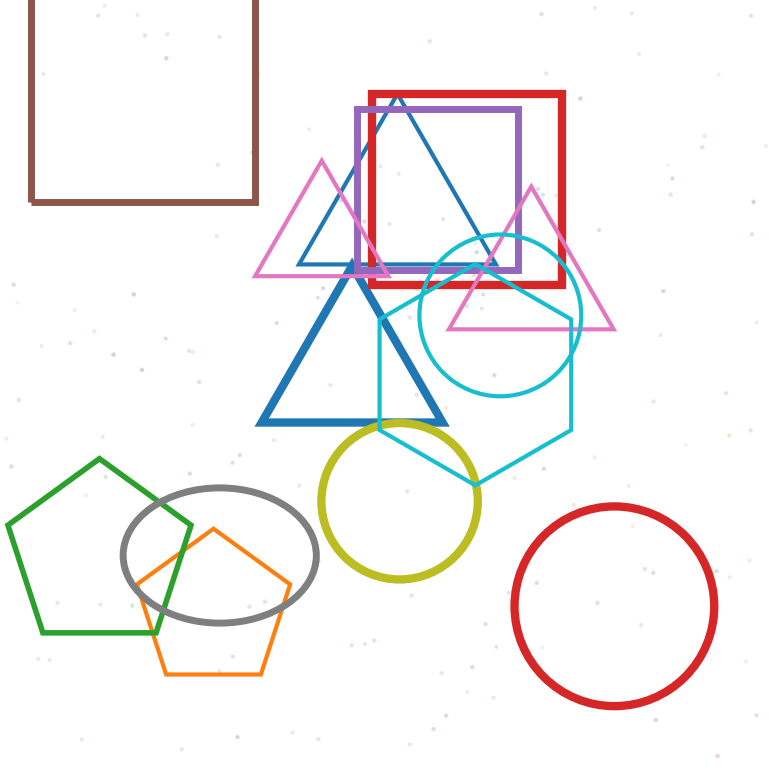[{"shape": "triangle", "thickness": 1.5, "radius": 0.74, "center": [0.516, 0.73]}, {"shape": "triangle", "thickness": 3, "radius": 0.68, "center": [0.457, 0.519]}, {"shape": "pentagon", "thickness": 1.5, "radius": 0.52, "center": [0.277, 0.209]}, {"shape": "pentagon", "thickness": 2, "radius": 0.63, "center": [0.129, 0.279]}, {"shape": "square", "thickness": 3, "radius": 0.62, "center": [0.607, 0.754]}, {"shape": "circle", "thickness": 3, "radius": 0.65, "center": [0.798, 0.213]}, {"shape": "square", "thickness": 2.5, "radius": 0.52, "center": [0.568, 0.753]}, {"shape": "square", "thickness": 2.5, "radius": 0.73, "center": [0.185, 0.884]}, {"shape": "triangle", "thickness": 1.5, "radius": 0.62, "center": [0.69, 0.634]}, {"shape": "triangle", "thickness": 1.5, "radius": 0.5, "center": [0.418, 0.691]}, {"shape": "oval", "thickness": 2.5, "radius": 0.63, "center": [0.285, 0.279]}, {"shape": "circle", "thickness": 3, "radius": 0.51, "center": [0.519, 0.349]}, {"shape": "circle", "thickness": 1.5, "radius": 0.53, "center": [0.65, 0.59]}, {"shape": "hexagon", "thickness": 1.5, "radius": 0.72, "center": [0.617, 0.513]}]